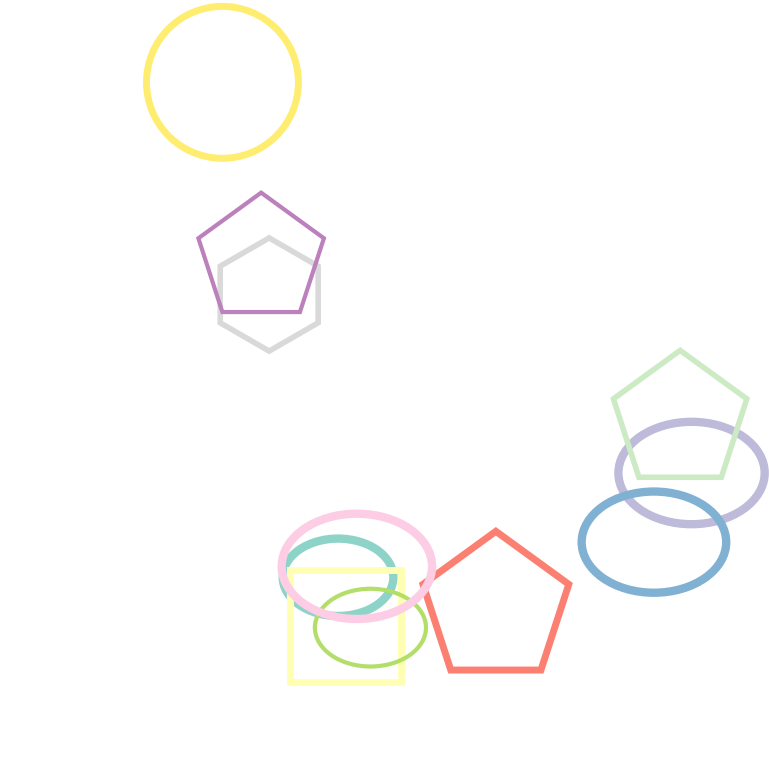[{"shape": "oval", "thickness": 3, "radius": 0.36, "center": [0.439, 0.25]}, {"shape": "square", "thickness": 2.5, "radius": 0.36, "center": [0.449, 0.187]}, {"shape": "oval", "thickness": 3, "radius": 0.47, "center": [0.898, 0.386]}, {"shape": "pentagon", "thickness": 2.5, "radius": 0.5, "center": [0.644, 0.21]}, {"shape": "oval", "thickness": 3, "radius": 0.47, "center": [0.849, 0.296]}, {"shape": "oval", "thickness": 1.5, "radius": 0.36, "center": [0.481, 0.185]}, {"shape": "oval", "thickness": 3, "radius": 0.49, "center": [0.463, 0.264]}, {"shape": "hexagon", "thickness": 2, "radius": 0.37, "center": [0.35, 0.618]}, {"shape": "pentagon", "thickness": 1.5, "radius": 0.43, "center": [0.339, 0.664]}, {"shape": "pentagon", "thickness": 2, "radius": 0.46, "center": [0.883, 0.454]}, {"shape": "circle", "thickness": 2.5, "radius": 0.49, "center": [0.289, 0.893]}]